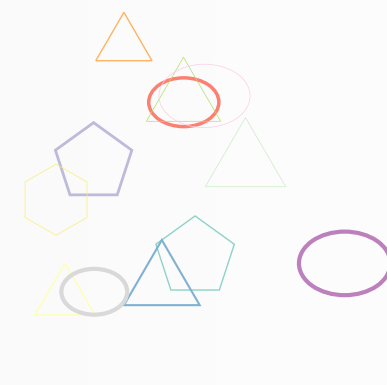[{"shape": "pentagon", "thickness": 1, "radius": 0.53, "center": [0.503, 0.333]}, {"shape": "triangle", "thickness": 1, "radius": 0.45, "center": [0.168, 0.227]}, {"shape": "pentagon", "thickness": 2, "radius": 0.52, "center": [0.242, 0.578]}, {"shape": "oval", "thickness": 2.5, "radius": 0.45, "center": [0.474, 0.734]}, {"shape": "triangle", "thickness": 1.5, "radius": 0.56, "center": [0.418, 0.264]}, {"shape": "triangle", "thickness": 1, "radius": 0.42, "center": [0.32, 0.884]}, {"shape": "triangle", "thickness": 0.5, "radius": 0.55, "center": [0.474, 0.74]}, {"shape": "oval", "thickness": 0.5, "radius": 0.59, "center": [0.528, 0.751]}, {"shape": "oval", "thickness": 3, "radius": 0.42, "center": [0.243, 0.242]}, {"shape": "oval", "thickness": 3, "radius": 0.59, "center": [0.889, 0.316]}, {"shape": "triangle", "thickness": 0.5, "radius": 0.6, "center": [0.634, 0.575]}, {"shape": "hexagon", "thickness": 0.5, "radius": 0.46, "center": [0.145, 0.481]}]